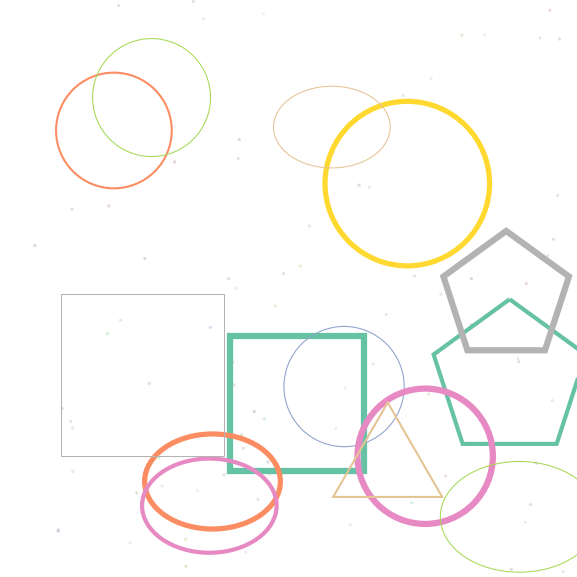[{"shape": "pentagon", "thickness": 2, "radius": 0.69, "center": [0.883, 0.342]}, {"shape": "square", "thickness": 3, "radius": 0.58, "center": [0.515, 0.3]}, {"shape": "oval", "thickness": 2.5, "radius": 0.59, "center": [0.368, 0.165]}, {"shape": "circle", "thickness": 1, "radius": 0.5, "center": [0.197, 0.773]}, {"shape": "circle", "thickness": 0.5, "radius": 0.52, "center": [0.596, 0.33]}, {"shape": "oval", "thickness": 2, "radius": 0.58, "center": [0.363, 0.124]}, {"shape": "circle", "thickness": 3, "radius": 0.59, "center": [0.736, 0.209]}, {"shape": "oval", "thickness": 0.5, "radius": 0.68, "center": [0.899, 0.104]}, {"shape": "circle", "thickness": 0.5, "radius": 0.51, "center": [0.262, 0.83]}, {"shape": "circle", "thickness": 2.5, "radius": 0.71, "center": [0.705, 0.681]}, {"shape": "oval", "thickness": 0.5, "radius": 0.51, "center": [0.575, 0.779]}, {"shape": "triangle", "thickness": 1, "radius": 0.54, "center": [0.671, 0.193]}, {"shape": "pentagon", "thickness": 3, "radius": 0.57, "center": [0.877, 0.485]}, {"shape": "square", "thickness": 0.5, "radius": 0.7, "center": [0.247, 0.35]}]